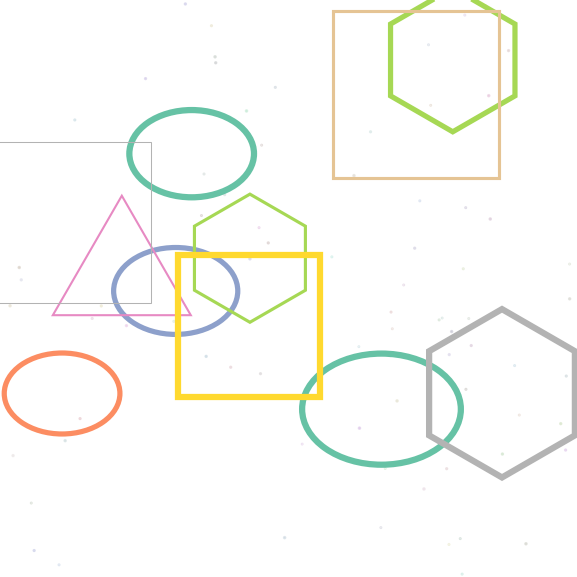[{"shape": "oval", "thickness": 3, "radius": 0.54, "center": [0.332, 0.733]}, {"shape": "oval", "thickness": 3, "radius": 0.69, "center": [0.661, 0.291]}, {"shape": "oval", "thickness": 2.5, "radius": 0.5, "center": [0.107, 0.318]}, {"shape": "oval", "thickness": 2.5, "radius": 0.54, "center": [0.304, 0.495]}, {"shape": "triangle", "thickness": 1, "radius": 0.69, "center": [0.211, 0.522]}, {"shape": "hexagon", "thickness": 1.5, "radius": 0.55, "center": [0.433, 0.552]}, {"shape": "hexagon", "thickness": 2.5, "radius": 0.62, "center": [0.784, 0.895]}, {"shape": "square", "thickness": 3, "radius": 0.62, "center": [0.431, 0.434]}, {"shape": "square", "thickness": 1.5, "radius": 0.72, "center": [0.72, 0.836]}, {"shape": "hexagon", "thickness": 3, "radius": 0.73, "center": [0.869, 0.318]}, {"shape": "square", "thickness": 0.5, "radius": 0.7, "center": [0.122, 0.614]}]